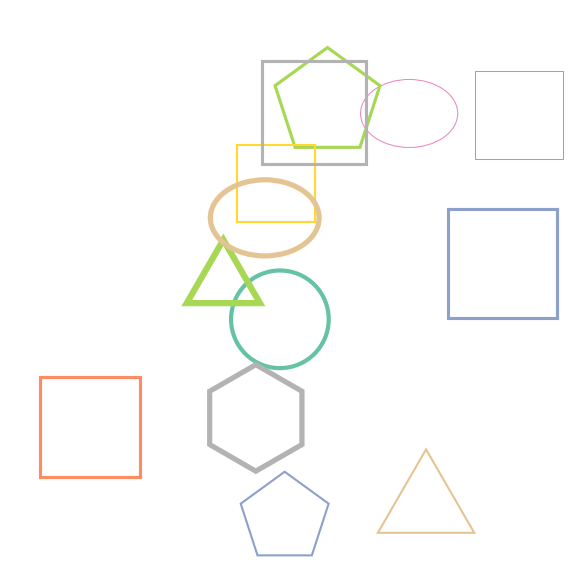[{"shape": "circle", "thickness": 2, "radius": 0.42, "center": [0.485, 0.446]}, {"shape": "square", "thickness": 0.5, "radius": 0.38, "center": [0.899, 0.8]}, {"shape": "square", "thickness": 1.5, "radius": 0.43, "center": [0.155, 0.259]}, {"shape": "pentagon", "thickness": 1, "radius": 0.4, "center": [0.493, 0.102]}, {"shape": "square", "thickness": 1.5, "radius": 0.47, "center": [0.87, 0.543]}, {"shape": "oval", "thickness": 0.5, "radius": 0.42, "center": [0.708, 0.803]}, {"shape": "pentagon", "thickness": 1.5, "radius": 0.48, "center": [0.567, 0.821]}, {"shape": "triangle", "thickness": 3, "radius": 0.37, "center": [0.387, 0.511]}, {"shape": "square", "thickness": 1, "radius": 0.34, "center": [0.477, 0.681]}, {"shape": "triangle", "thickness": 1, "radius": 0.48, "center": [0.738, 0.125]}, {"shape": "oval", "thickness": 2.5, "radius": 0.47, "center": [0.458, 0.622]}, {"shape": "hexagon", "thickness": 2.5, "radius": 0.46, "center": [0.443, 0.275]}, {"shape": "square", "thickness": 1.5, "radius": 0.45, "center": [0.544, 0.804]}]